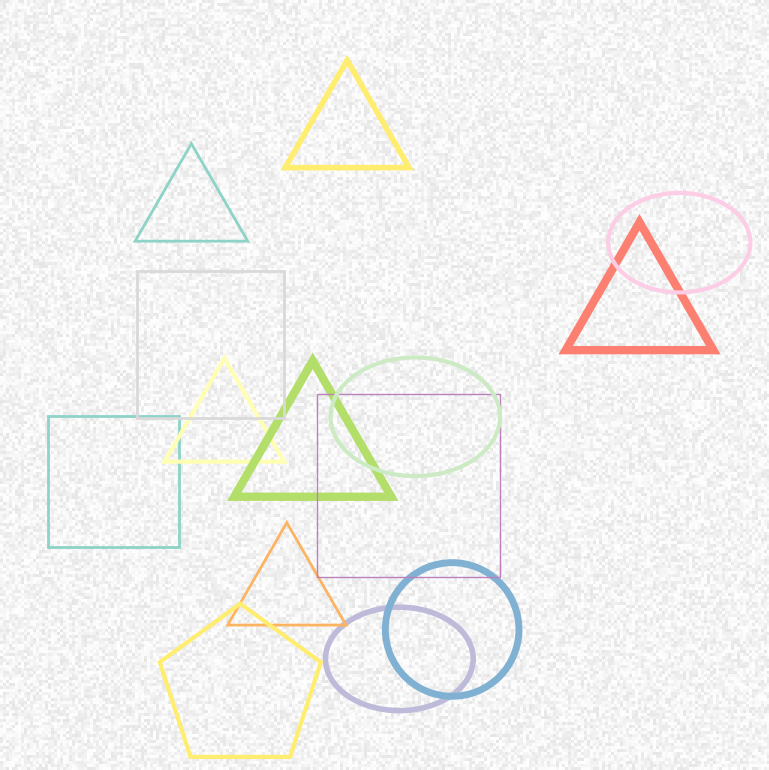[{"shape": "square", "thickness": 1, "radius": 0.43, "center": [0.147, 0.375]}, {"shape": "triangle", "thickness": 1, "radius": 0.42, "center": [0.249, 0.729]}, {"shape": "triangle", "thickness": 1.5, "radius": 0.45, "center": [0.291, 0.445]}, {"shape": "oval", "thickness": 2, "radius": 0.48, "center": [0.519, 0.144]}, {"shape": "triangle", "thickness": 3, "radius": 0.55, "center": [0.831, 0.601]}, {"shape": "circle", "thickness": 2.5, "radius": 0.43, "center": [0.587, 0.183]}, {"shape": "triangle", "thickness": 1, "radius": 0.44, "center": [0.372, 0.233]}, {"shape": "triangle", "thickness": 3, "radius": 0.59, "center": [0.406, 0.414]}, {"shape": "oval", "thickness": 1.5, "radius": 0.46, "center": [0.882, 0.685]}, {"shape": "square", "thickness": 1, "radius": 0.48, "center": [0.274, 0.553]}, {"shape": "square", "thickness": 0.5, "radius": 0.6, "center": [0.53, 0.369]}, {"shape": "oval", "thickness": 1.5, "radius": 0.55, "center": [0.539, 0.459]}, {"shape": "triangle", "thickness": 2, "radius": 0.46, "center": [0.451, 0.829]}, {"shape": "pentagon", "thickness": 1.5, "radius": 0.55, "center": [0.312, 0.106]}]